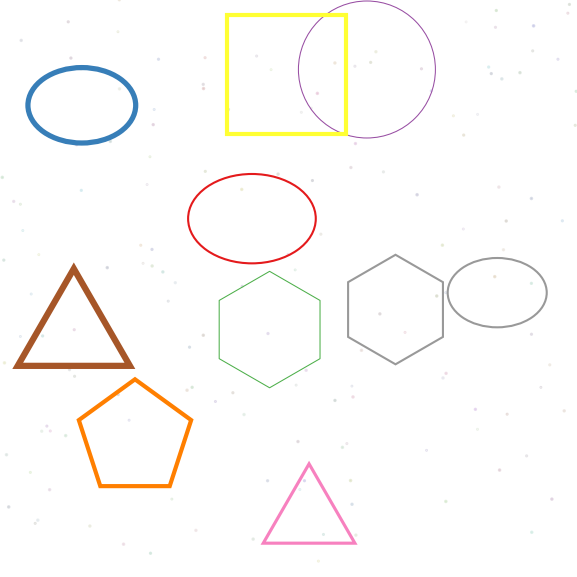[{"shape": "oval", "thickness": 1, "radius": 0.55, "center": [0.436, 0.62]}, {"shape": "oval", "thickness": 2.5, "radius": 0.47, "center": [0.142, 0.817]}, {"shape": "hexagon", "thickness": 0.5, "radius": 0.5, "center": [0.467, 0.428]}, {"shape": "circle", "thickness": 0.5, "radius": 0.59, "center": [0.635, 0.879]}, {"shape": "pentagon", "thickness": 2, "radius": 0.51, "center": [0.234, 0.24]}, {"shape": "square", "thickness": 2, "radius": 0.52, "center": [0.496, 0.87]}, {"shape": "triangle", "thickness": 3, "radius": 0.56, "center": [0.128, 0.422]}, {"shape": "triangle", "thickness": 1.5, "radius": 0.46, "center": [0.535, 0.104]}, {"shape": "oval", "thickness": 1, "radius": 0.43, "center": [0.861, 0.492]}, {"shape": "hexagon", "thickness": 1, "radius": 0.47, "center": [0.685, 0.463]}]